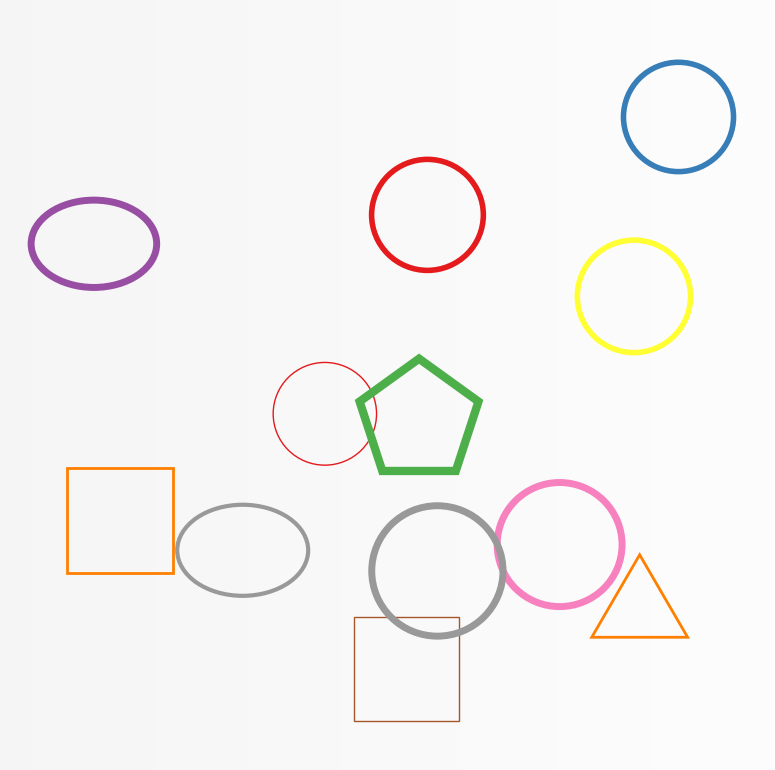[{"shape": "circle", "thickness": 2, "radius": 0.36, "center": [0.552, 0.721]}, {"shape": "circle", "thickness": 0.5, "radius": 0.33, "center": [0.419, 0.463]}, {"shape": "circle", "thickness": 2, "radius": 0.35, "center": [0.875, 0.848]}, {"shape": "pentagon", "thickness": 3, "radius": 0.4, "center": [0.541, 0.454]}, {"shape": "oval", "thickness": 2.5, "radius": 0.41, "center": [0.121, 0.683]}, {"shape": "square", "thickness": 1, "radius": 0.34, "center": [0.154, 0.324]}, {"shape": "triangle", "thickness": 1, "radius": 0.36, "center": [0.825, 0.208]}, {"shape": "circle", "thickness": 2, "radius": 0.37, "center": [0.818, 0.615]}, {"shape": "square", "thickness": 0.5, "radius": 0.34, "center": [0.524, 0.131]}, {"shape": "circle", "thickness": 2.5, "radius": 0.4, "center": [0.722, 0.293]}, {"shape": "oval", "thickness": 1.5, "radius": 0.42, "center": [0.313, 0.285]}, {"shape": "circle", "thickness": 2.5, "radius": 0.42, "center": [0.564, 0.259]}]